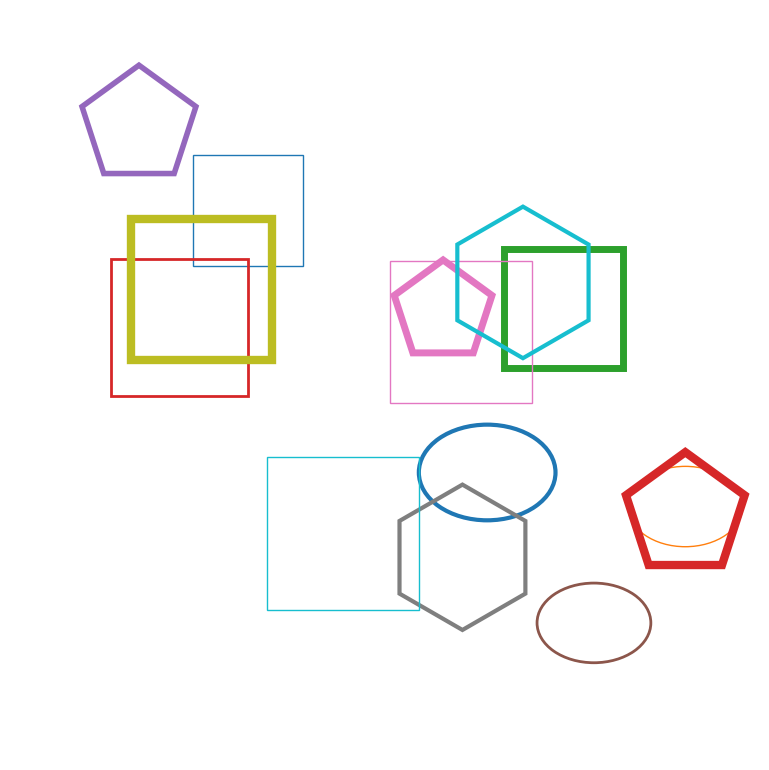[{"shape": "square", "thickness": 0.5, "radius": 0.36, "center": [0.322, 0.727]}, {"shape": "oval", "thickness": 1.5, "radius": 0.44, "center": [0.633, 0.386]}, {"shape": "oval", "thickness": 0.5, "radius": 0.37, "center": [0.89, 0.342]}, {"shape": "square", "thickness": 2.5, "radius": 0.38, "center": [0.732, 0.599]}, {"shape": "pentagon", "thickness": 3, "radius": 0.41, "center": [0.89, 0.332]}, {"shape": "square", "thickness": 1, "radius": 0.45, "center": [0.233, 0.575]}, {"shape": "pentagon", "thickness": 2, "radius": 0.39, "center": [0.18, 0.838]}, {"shape": "oval", "thickness": 1, "radius": 0.37, "center": [0.771, 0.191]}, {"shape": "pentagon", "thickness": 2.5, "radius": 0.33, "center": [0.575, 0.596]}, {"shape": "square", "thickness": 0.5, "radius": 0.46, "center": [0.599, 0.569]}, {"shape": "hexagon", "thickness": 1.5, "radius": 0.47, "center": [0.601, 0.276]}, {"shape": "square", "thickness": 3, "radius": 0.46, "center": [0.262, 0.624]}, {"shape": "square", "thickness": 0.5, "radius": 0.5, "center": [0.445, 0.307]}, {"shape": "hexagon", "thickness": 1.5, "radius": 0.49, "center": [0.679, 0.633]}]